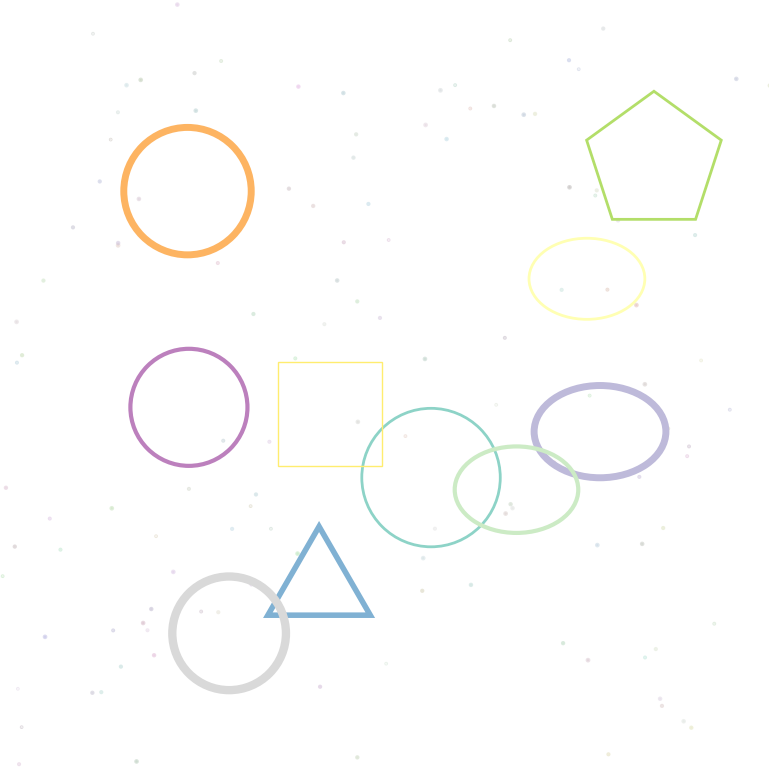[{"shape": "circle", "thickness": 1, "radius": 0.45, "center": [0.56, 0.38]}, {"shape": "oval", "thickness": 1, "radius": 0.38, "center": [0.762, 0.638]}, {"shape": "oval", "thickness": 2.5, "radius": 0.43, "center": [0.779, 0.439]}, {"shape": "triangle", "thickness": 2, "radius": 0.38, "center": [0.414, 0.239]}, {"shape": "circle", "thickness": 2.5, "radius": 0.41, "center": [0.244, 0.752]}, {"shape": "pentagon", "thickness": 1, "radius": 0.46, "center": [0.849, 0.79]}, {"shape": "circle", "thickness": 3, "radius": 0.37, "center": [0.298, 0.178]}, {"shape": "circle", "thickness": 1.5, "radius": 0.38, "center": [0.245, 0.471]}, {"shape": "oval", "thickness": 1.5, "radius": 0.4, "center": [0.671, 0.364]}, {"shape": "square", "thickness": 0.5, "radius": 0.34, "center": [0.429, 0.462]}]